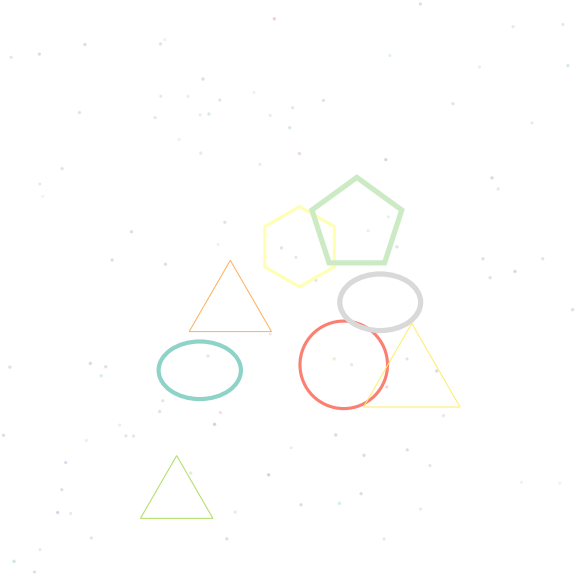[{"shape": "oval", "thickness": 2, "radius": 0.36, "center": [0.346, 0.358]}, {"shape": "hexagon", "thickness": 1.5, "radius": 0.35, "center": [0.519, 0.572]}, {"shape": "circle", "thickness": 1.5, "radius": 0.38, "center": [0.595, 0.367]}, {"shape": "triangle", "thickness": 0.5, "radius": 0.41, "center": [0.399, 0.466]}, {"shape": "triangle", "thickness": 0.5, "radius": 0.36, "center": [0.306, 0.138]}, {"shape": "oval", "thickness": 2.5, "radius": 0.35, "center": [0.658, 0.476]}, {"shape": "pentagon", "thickness": 2.5, "radius": 0.41, "center": [0.618, 0.61]}, {"shape": "triangle", "thickness": 0.5, "radius": 0.48, "center": [0.713, 0.343]}]